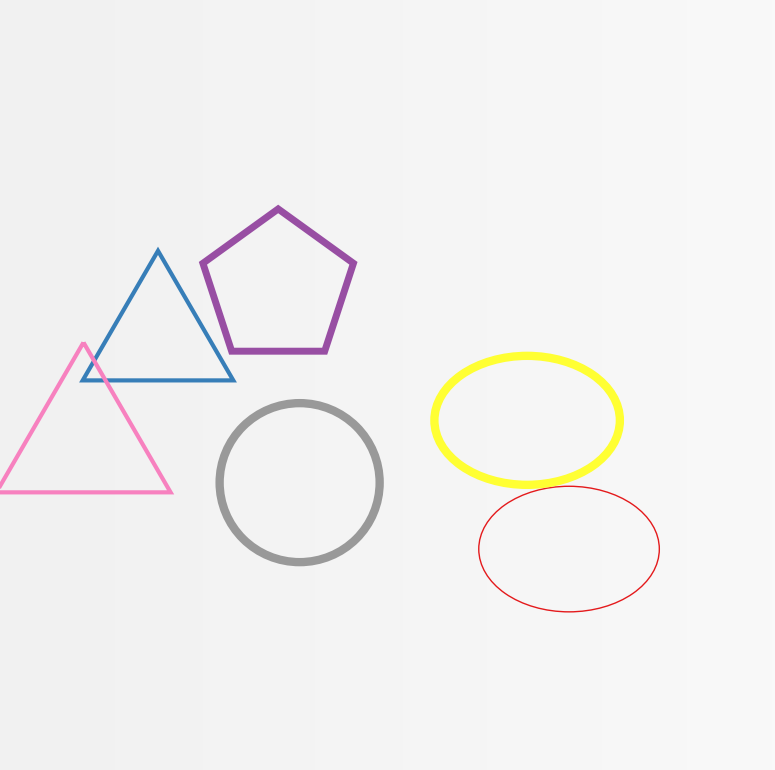[{"shape": "oval", "thickness": 0.5, "radius": 0.58, "center": [0.734, 0.287]}, {"shape": "triangle", "thickness": 1.5, "radius": 0.56, "center": [0.204, 0.562]}, {"shape": "pentagon", "thickness": 2.5, "radius": 0.51, "center": [0.359, 0.627]}, {"shape": "oval", "thickness": 3, "radius": 0.6, "center": [0.68, 0.454]}, {"shape": "triangle", "thickness": 1.5, "radius": 0.65, "center": [0.108, 0.425]}, {"shape": "circle", "thickness": 3, "radius": 0.52, "center": [0.387, 0.373]}]